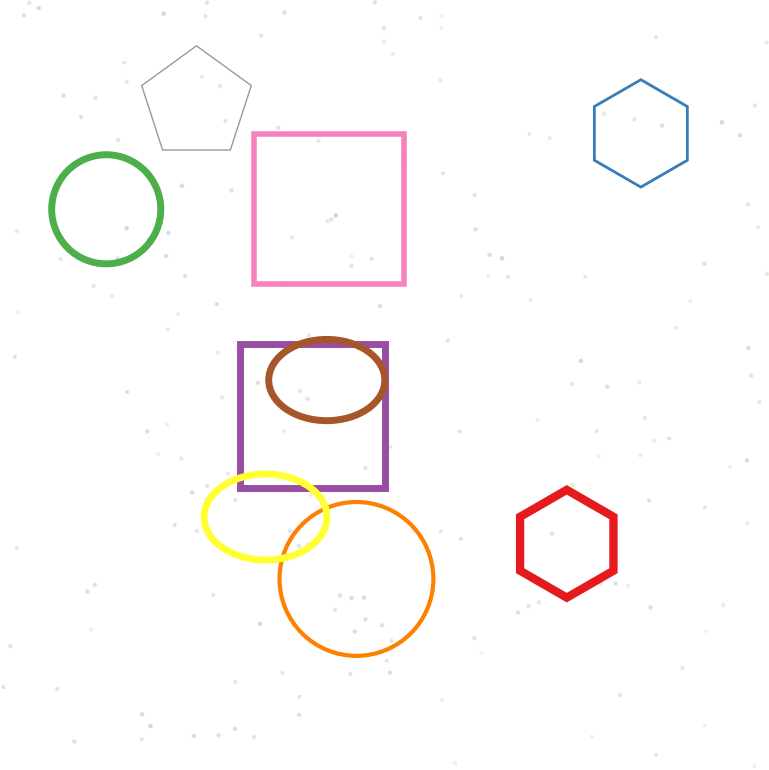[{"shape": "hexagon", "thickness": 3, "radius": 0.35, "center": [0.736, 0.294]}, {"shape": "hexagon", "thickness": 1, "radius": 0.35, "center": [0.832, 0.827]}, {"shape": "circle", "thickness": 2.5, "radius": 0.35, "center": [0.138, 0.728]}, {"shape": "square", "thickness": 2.5, "radius": 0.47, "center": [0.406, 0.459]}, {"shape": "circle", "thickness": 1.5, "radius": 0.5, "center": [0.463, 0.248]}, {"shape": "oval", "thickness": 2.5, "radius": 0.4, "center": [0.345, 0.329]}, {"shape": "oval", "thickness": 2.5, "radius": 0.38, "center": [0.424, 0.506]}, {"shape": "square", "thickness": 2, "radius": 0.49, "center": [0.427, 0.729]}, {"shape": "pentagon", "thickness": 0.5, "radius": 0.37, "center": [0.255, 0.866]}]